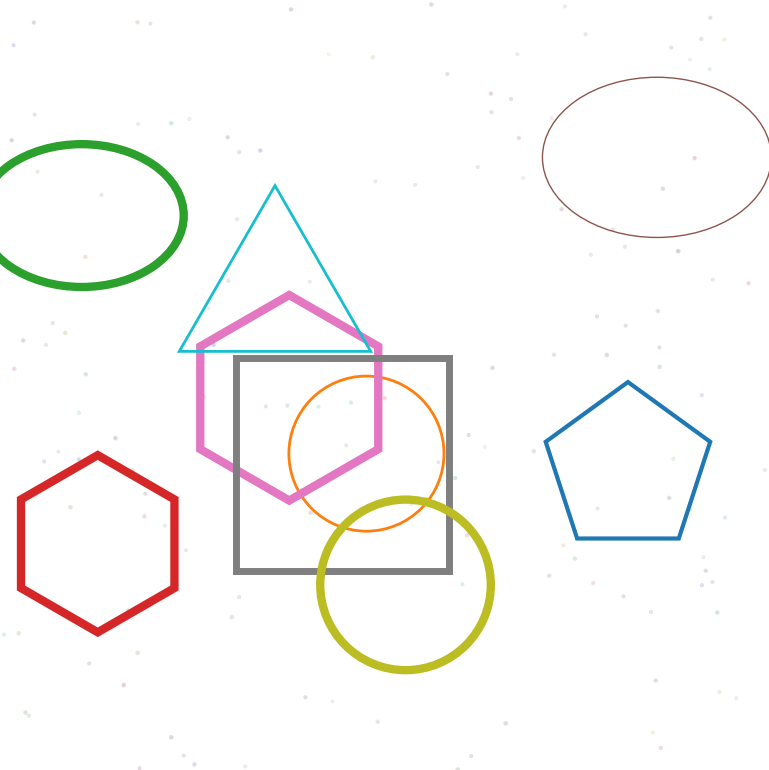[{"shape": "pentagon", "thickness": 1.5, "radius": 0.56, "center": [0.816, 0.392]}, {"shape": "circle", "thickness": 1, "radius": 0.5, "center": [0.476, 0.411]}, {"shape": "oval", "thickness": 3, "radius": 0.66, "center": [0.106, 0.72]}, {"shape": "hexagon", "thickness": 3, "radius": 0.58, "center": [0.127, 0.294]}, {"shape": "oval", "thickness": 0.5, "radius": 0.74, "center": [0.853, 0.796]}, {"shape": "hexagon", "thickness": 3, "radius": 0.67, "center": [0.376, 0.483]}, {"shape": "square", "thickness": 2.5, "radius": 0.69, "center": [0.445, 0.397]}, {"shape": "circle", "thickness": 3, "radius": 0.55, "center": [0.527, 0.24]}, {"shape": "triangle", "thickness": 1, "radius": 0.72, "center": [0.357, 0.615]}]